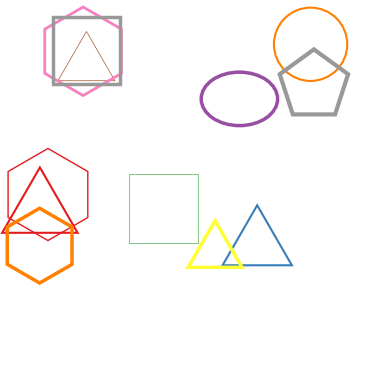[{"shape": "triangle", "thickness": 1.5, "radius": 0.57, "center": [0.104, 0.452]}, {"shape": "hexagon", "thickness": 1, "radius": 0.6, "center": [0.125, 0.495]}, {"shape": "triangle", "thickness": 1.5, "radius": 0.52, "center": [0.668, 0.363]}, {"shape": "square", "thickness": 0.5, "radius": 0.45, "center": [0.425, 0.459]}, {"shape": "oval", "thickness": 2.5, "radius": 0.5, "center": [0.622, 0.743]}, {"shape": "hexagon", "thickness": 2.5, "radius": 0.49, "center": [0.103, 0.362]}, {"shape": "circle", "thickness": 1.5, "radius": 0.48, "center": [0.807, 0.885]}, {"shape": "triangle", "thickness": 2.5, "radius": 0.4, "center": [0.559, 0.346]}, {"shape": "triangle", "thickness": 0.5, "radius": 0.43, "center": [0.225, 0.833]}, {"shape": "hexagon", "thickness": 2, "radius": 0.57, "center": [0.216, 0.867]}, {"shape": "pentagon", "thickness": 3, "radius": 0.47, "center": [0.815, 0.778]}, {"shape": "square", "thickness": 2.5, "radius": 0.43, "center": [0.224, 0.869]}]